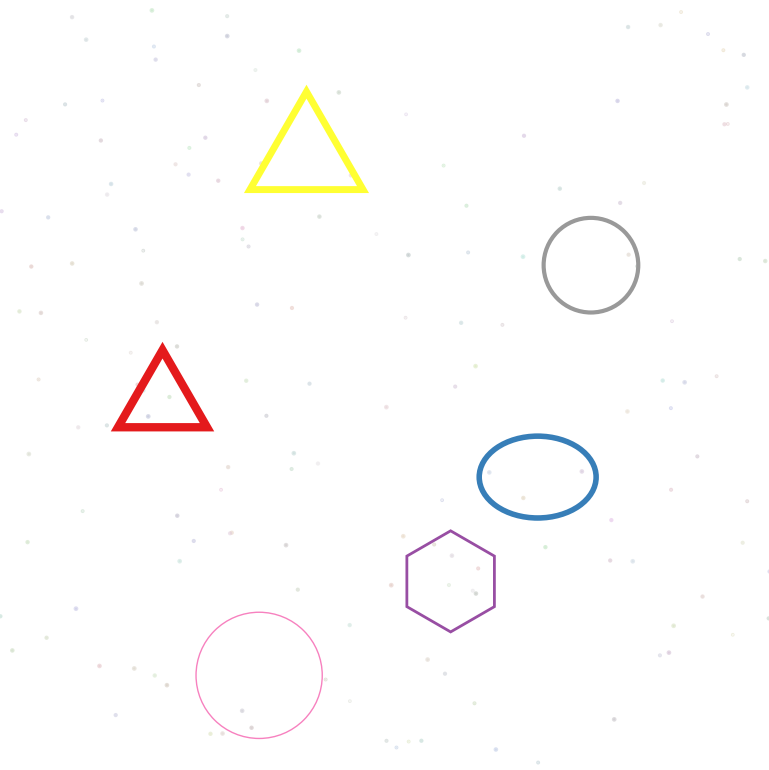[{"shape": "triangle", "thickness": 3, "radius": 0.33, "center": [0.211, 0.478]}, {"shape": "oval", "thickness": 2, "radius": 0.38, "center": [0.698, 0.38]}, {"shape": "hexagon", "thickness": 1, "radius": 0.33, "center": [0.585, 0.245]}, {"shape": "triangle", "thickness": 2.5, "radius": 0.42, "center": [0.398, 0.796]}, {"shape": "circle", "thickness": 0.5, "radius": 0.41, "center": [0.337, 0.123]}, {"shape": "circle", "thickness": 1.5, "radius": 0.31, "center": [0.767, 0.656]}]